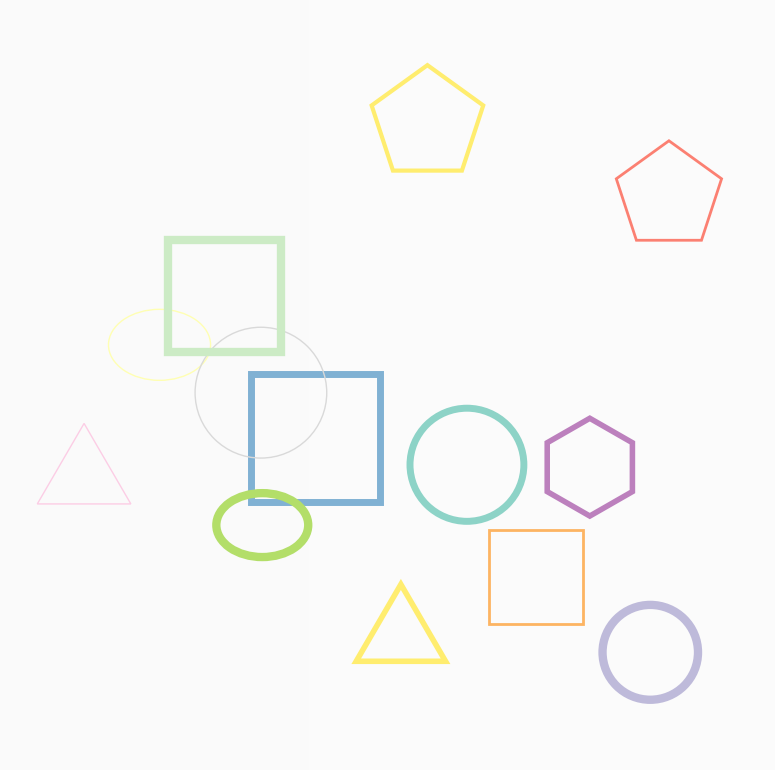[{"shape": "circle", "thickness": 2.5, "radius": 0.37, "center": [0.602, 0.396]}, {"shape": "oval", "thickness": 0.5, "radius": 0.33, "center": [0.206, 0.552]}, {"shape": "circle", "thickness": 3, "radius": 0.31, "center": [0.839, 0.153]}, {"shape": "pentagon", "thickness": 1, "radius": 0.36, "center": [0.863, 0.746]}, {"shape": "square", "thickness": 2.5, "radius": 0.41, "center": [0.407, 0.431]}, {"shape": "square", "thickness": 1, "radius": 0.3, "center": [0.691, 0.251]}, {"shape": "oval", "thickness": 3, "radius": 0.3, "center": [0.338, 0.318]}, {"shape": "triangle", "thickness": 0.5, "radius": 0.35, "center": [0.108, 0.38]}, {"shape": "circle", "thickness": 0.5, "radius": 0.42, "center": [0.337, 0.49]}, {"shape": "hexagon", "thickness": 2, "radius": 0.32, "center": [0.761, 0.393]}, {"shape": "square", "thickness": 3, "radius": 0.37, "center": [0.29, 0.616]}, {"shape": "triangle", "thickness": 2, "radius": 0.33, "center": [0.517, 0.174]}, {"shape": "pentagon", "thickness": 1.5, "radius": 0.38, "center": [0.552, 0.84]}]